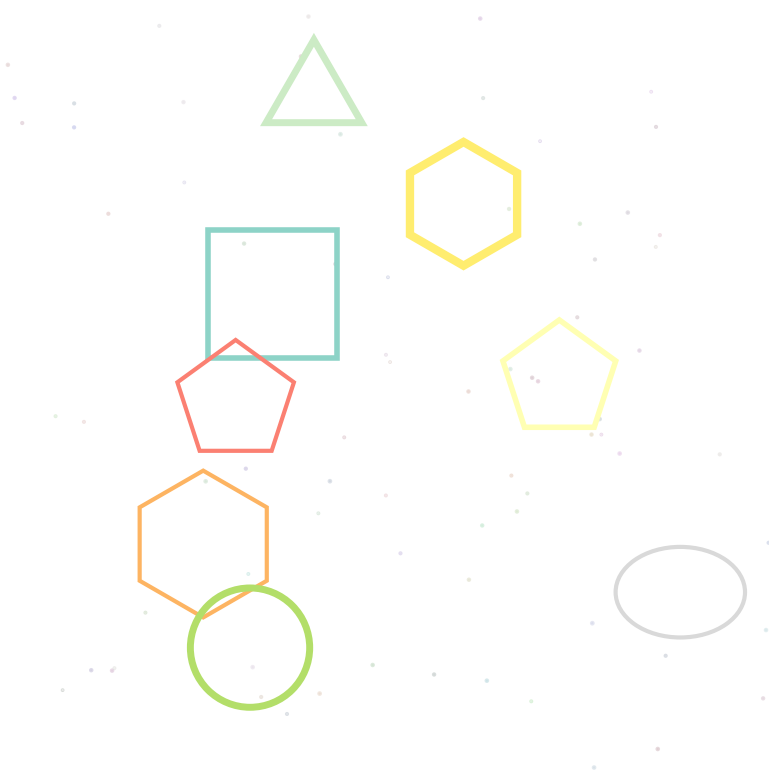[{"shape": "square", "thickness": 2, "radius": 0.42, "center": [0.354, 0.618]}, {"shape": "pentagon", "thickness": 2, "radius": 0.39, "center": [0.726, 0.507]}, {"shape": "pentagon", "thickness": 1.5, "radius": 0.4, "center": [0.306, 0.479]}, {"shape": "hexagon", "thickness": 1.5, "radius": 0.48, "center": [0.264, 0.293]}, {"shape": "circle", "thickness": 2.5, "radius": 0.39, "center": [0.325, 0.159]}, {"shape": "oval", "thickness": 1.5, "radius": 0.42, "center": [0.884, 0.231]}, {"shape": "triangle", "thickness": 2.5, "radius": 0.36, "center": [0.408, 0.877]}, {"shape": "hexagon", "thickness": 3, "radius": 0.4, "center": [0.602, 0.735]}]